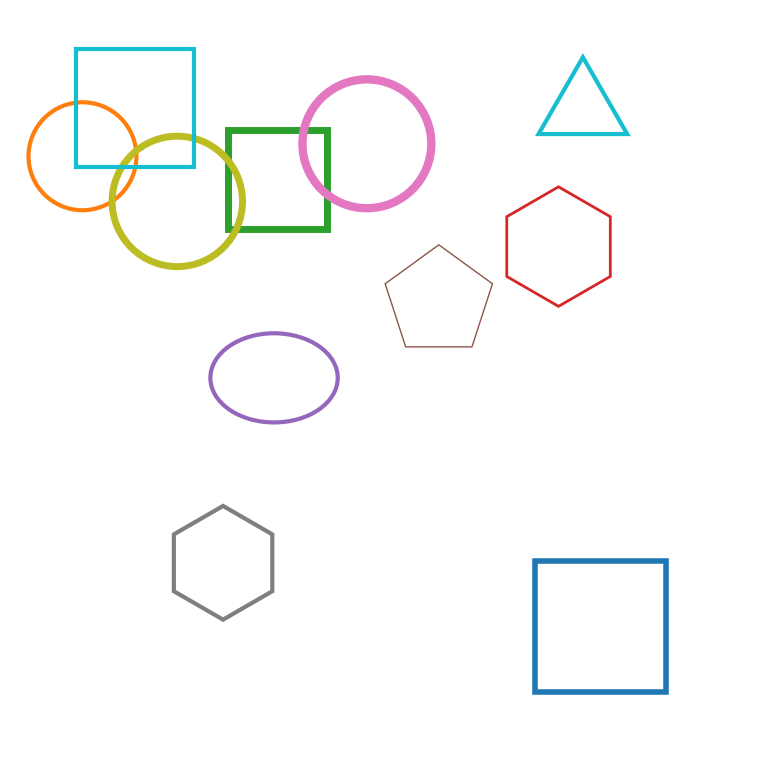[{"shape": "square", "thickness": 2, "radius": 0.43, "center": [0.78, 0.187]}, {"shape": "circle", "thickness": 1.5, "radius": 0.35, "center": [0.107, 0.797]}, {"shape": "square", "thickness": 2.5, "radius": 0.32, "center": [0.361, 0.767]}, {"shape": "hexagon", "thickness": 1, "radius": 0.39, "center": [0.725, 0.68]}, {"shape": "oval", "thickness": 1.5, "radius": 0.41, "center": [0.356, 0.509]}, {"shape": "pentagon", "thickness": 0.5, "radius": 0.37, "center": [0.57, 0.609]}, {"shape": "circle", "thickness": 3, "radius": 0.42, "center": [0.476, 0.813]}, {"shape": "hexagon", "thickness": 1.5, "radius": 0.37, "center": [0.29, 0.269]}, {"shape": "circle", "thickness": 2.5, "radius": 0.42, "center": [0.23, 0.738]}, {"shape": "square", "thickness": 1.5, "radius": 0.38, "center": [0.175, 0.86]}, {"shape": "triangle", "thickness": 1.5, "radius": 0.33, "center": [0.757, 0.859]}]